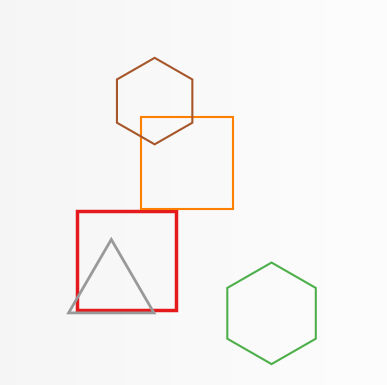[{"shape": "square", "thickness": 2.5, "radius": 0.64, "center": [0.327, 0.322]}, {"shape": "hexagon", "thickness": 1.5, "radius": 0.66, "center": [0.701, 0.186]}, {"shape": "square", "thickness": 1.5, "radius": 0.6, "center": [0.482, 0.576]}, {"shape": "hexagon", "thickness": 1.5, "radius": 0.56, "center": [0.399, 0.737]}, {"shape": "triangle", "thickness": 2, "radius": 0.64, "center": [0.287, 0.251]}]